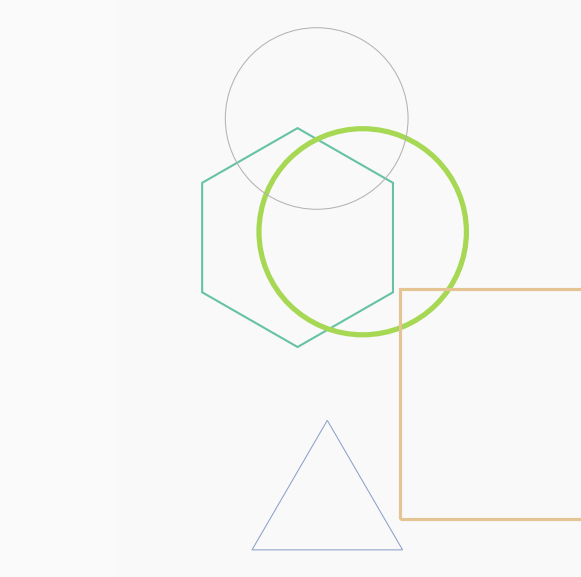[{"shape": "hexagon", "thickness": 1, "radius": 0.95, "center": [0.512, 0.588]}, {"shape": "triangle", "thickness": 0.5, "radius": 0.75, "center": [0.563, 0.122]}, {"shape": "circle", "thickness": 2.5, "radius": 0.89, "center": [0.624, 0.598]}, {"shape": "square", "thickness": 1.5, "radius": 1.0, "center": [0.888, 0.3]}, {"shape": "circle", "thickness": 0.5, "radius": 0.79, "center": [0.545, 0.794]}]